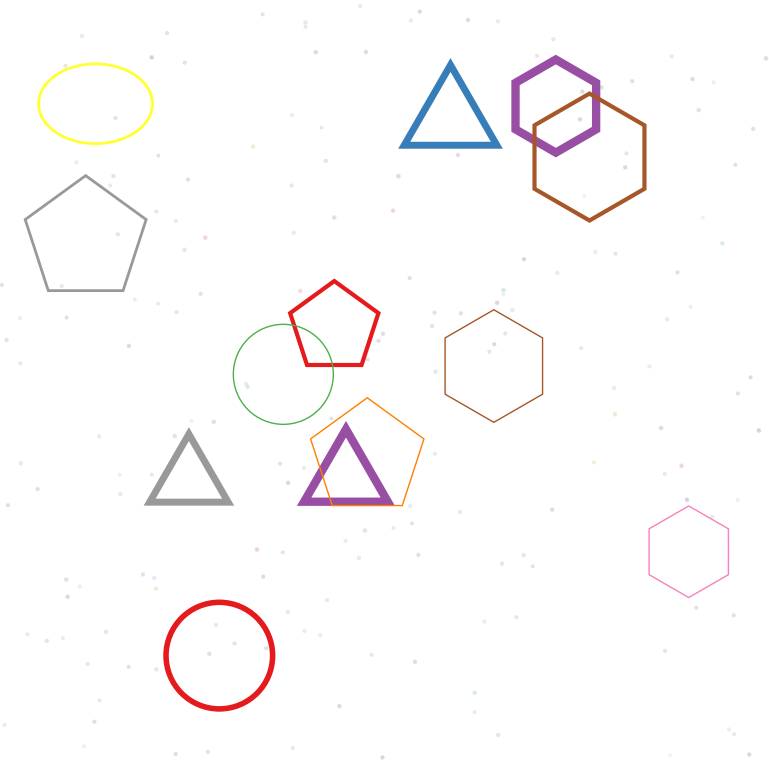[{"shape": "circle", "thickness": 2, "radius": 0.35, "center": [0.285, 0.149]}, {"shape": "pentagon", "thickness": 1.5, "radius": 0.3, "center": [0.434, 0.575]}, {"shape": "triangle", "thickness": 2.5, "radius": 0.35, "center": [0.585, 0.846]}, {"shape": "circle", "thickness": 0.5, "radius": 0.32, "center": [0.368, 0.514]}, {"shape": "triangle", "thickness": 3, "radius": 0.31, "center": [0.449, 0.38]}, {"shape": "hexagon", "thickness": 3, "radius": 0.3, "center": [0.722, 0.862]}, {"shape": "pentagon", "thickness": 0.5, "radius": 0.39, "center": [0.477, 0.406]}, {"shape": "oval", "thickness": 1, "radius": 0.37, "center": [0.124, 0.865]}, {"shape": "hexagon", "thickness": 1.5, "radius": 0.41, "center": [0.766, 0.796]}, {"shape": "hexagon", "thickness": 0.5, "radius": 0.37, "center": [0.641, 0.525]}, {"shape": "hexagon", "thickness": 0.5, "radius": 0.3, "center": [0.894, 0.283]}, {"shape": "pentagon", "thickness": 1, "radius": 0.41, "center": [0.111, 0.689]}, {"shape": "triangle", "thickness": 2.5, "radius": 0.29, "center": [0.245, 0.377]}]